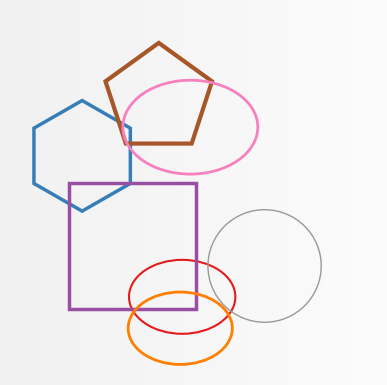[{"shape": "oval", "thickness": 1.5, "radius": 0.69, "center": [0.47, 0.229]}, {"shape": "hexagon", "thickness": 2.5, "radius": 0.72, "center": [0.212, 0.595]}, {"shape": "square", "thickness": 2.5, "radius": 0.82, "center": [0.341, 0.362]}, {"shape": "oval", "thickness": 2, "radius": 0.67, "center": [0.465, 0.147]}, {"shape": "pentagon", "thickness": 3, "radius": 0.72, "center": [0.41, 0.744]}, {"shape": "oval", "thickness": 2, "radius": 0.87, "center": [0.491, 0.67]}, {"shape": "circle", "thickness": 1, "radius": 0.73, "center": [0.683, 0.309]}]